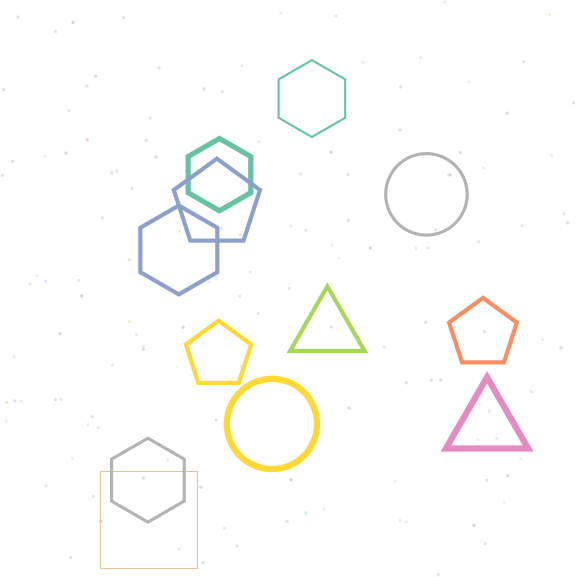[{"shape": "hexagon", "thickness": 1, "radius": 0.33, "center": [0.54, 0.828]}, {"shape": "hexagon", "thickness": 2.5, "radius": 0.31, "center": [0.38, 0.697]}, {"shape": "pentagon", "thickness": 2, "radius": 0.31, "center": [0.836, 0.422]}, {"shape": "hexagon", "thickness": 2, "radius": 0.38, "center": [0.31, 0.566]}, {"shape": "pentagon", "thickness": 2, "radius": 0.39, "center": [0.376, 0.646]}, {"shape": "triangle", "thickness": 3, "radius": 0.41, "center": [0.843, 0.264]}, {"shape": "triangle", "thickness": 2, "radius": 0.37, "center": [0.567, 0.429]}, {"shape": "circle", "thickness": 3, "radius": 0.39, "center": [0.471, 0.265]}, {"shape": "pentagon", "thickness": 2, "radius": 0.3, "center": [0.378, 0.384]}, {"shape": "square", "thickness": 0.5, "radius": 0.42, "center": [0.257, 0.1]}, {"shape": "hexagon", "thickness": 1.5, "radius": 0.36, "center": [0.256, 0.168]}, {"shape": "circle", "thickness": 1.5, "radius": 0.35, "center": [0.738, 0.663]}]